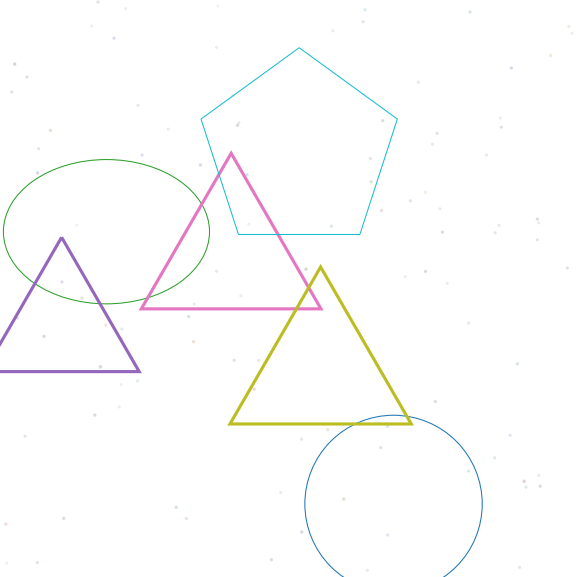[{"shape": "circle", "thickness": 0.5, "radius": 0.77, "center": [0.681, 0.127]}, {"shape": "oval", "thickness": 0.5, "radius": 0.89, "center": [0.184, 0.598]}, {"shape": "triangle", "thickness": 1.5, "radius": 0.78, "center": [0.107, 0.433]}, {"shape": "triangle", "thickness": 1.5, "radius": 0.9, "center": [0.4, 0.554]}, {"shape": "triangle", "thickness": 1.5, "radius": 0.91, "center": [0.555, 0.356]}, {"shape": "pentagon", "thickness": 0.5, "radius": 0.89, "center": [0.518, 0.738]}]